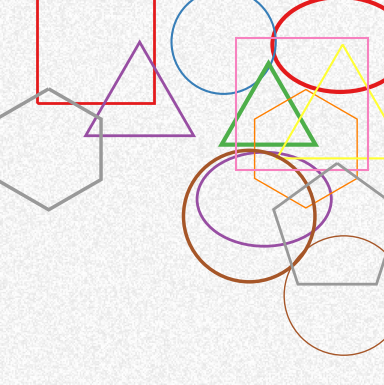[{"shape": "square", "thickness": 2, "radius": 0.76, "center": [0.247, 0.885]}, {"shape": "oval", "thickness": 3, "radius": 0.88, "center": [0.884, 0.884]}, {"shape": "circle", "thickness": 1.5, "radius": 0.68, "center": [0.581, 0.891]}, {"shape": "triangle", "thickness": 3, "radius": 0.7, "center": [0.697, 0.695]}, {"shape": "oval", "thickness": 2, "radius": 0.87, "center": [0.686, 0.483]}, {"shape": "triangle", "thickness": 2, "radius": 0.81, "center": [0.363, 0.728]}, {"shape": "hexagon", "thickness": 1, "radius": 0.77, "center": [0.794, 0.614]}, {"shape": "triangle", "thickness": 1.5, "radius": 0.99, "center": [0.89, 0.687]}, {"shape": "circle", "thickness": 2.5, "radius": 0.85, "center": [0.647, 0.439]}, {"shape": "circle", "thickness": 1, "radius": 0.78, "center": [0.893, 0.232]}, {"shape": "square", "thickness": 1.5, "radius": 0.85, "center": [0.785, 0.73]}, {"shape": "pentagon", "thickness": 2, "radius": 0.87, "center": [0.876, 0.402]}, {"shape": "hexagon", "thickness": 2.5, "radius": 0.79, "center": [0.126, 0.612]}]